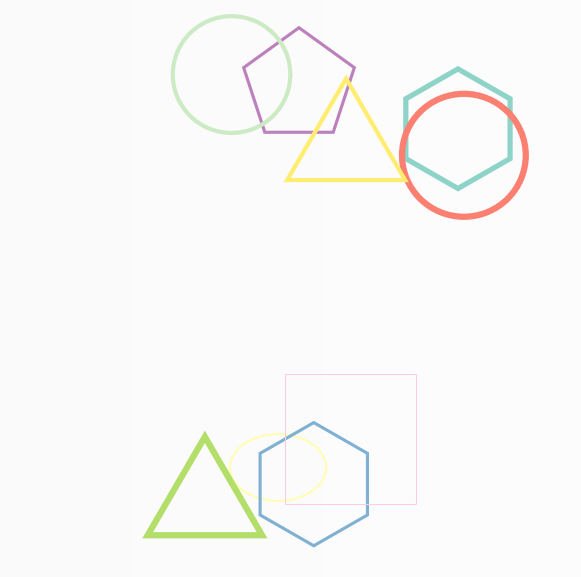[{"shape": "hexagon", "thickness": 2.5, "radius": 0.52, "center": [0.788, 0.776]}, {"shape": "oval", "thickness": 1, "radius": 0.41, "center": [0.478, 0.19]}, {"shape": "circle", "thickness": 3, "radius": 0.53, "center": [0.798, 0.73]}, {"shape": "hexagon", "thickness": 1.5, "radius": 0.53, "center": [0.54, 0.161]}, {"shape": "triangle", "thickness": 3, "radius": 0.57, "center": [0.352, 0.129]}, {"shape": "square", "thickness": 0.5, "radius": 0.56, "center": [0.603, 0.239]}, {"shape": "pentagon", "thickness": 1.5, "radius": 0.5, "center": [0.514, 0.851]}, {"shape": "circle", "thickness": 2, "radius": 0.51, "center": [0.398, 0.87]}, {"shape": "triangle", "thickness": 2, "radius": 0.59, "center": [0.595, 0.746]}]